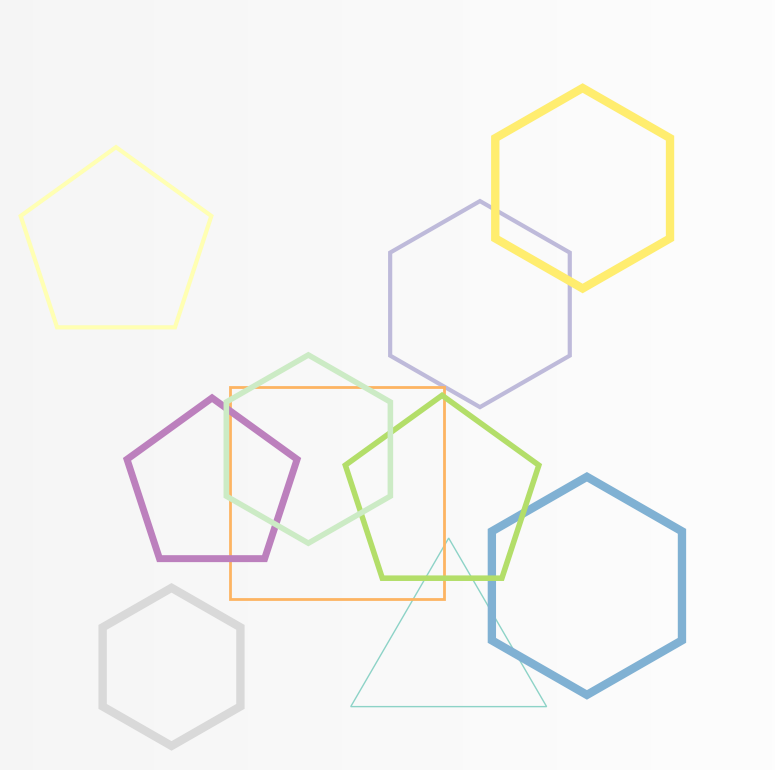[{"shape": "triangle", "thickness": 0.5, "radius": 0.73, "center": [0.579, 0.155]}, {"shape": "pentagon", "thickness": 1.5, "radius": 0.65, "center": [0.15, 0.68]}, {"shape": "hexagon", "thickness": 1.5, "radius": 0.67, "center": [0.619, 0.605]}, {"shape": "hexagon", "thickness": 3, "radius": 0.71, "center": [0.757, 0.239]}, {"shape": "square", "thickness": 1, "radius": 0.69, "center": [0.435, 0.36]}, {"shape": "pentagon", "thickness": 2, "radius": 0.66, "center": [0.57, 0.355]}, {"shape": "hexagon", "thickness": 3, "radius": 0.51, "center": [0.221, 0.134]}, {"shape": "pentagon", "thickness": 2.5, "radius": 0.58, "center": [0.274, 0.368]}, {"shape": "hexagon", "thickness": 2, "radius": 0.61, "center": [0.398, 0.417]}, {"shape": "hexagon", "thickness": 3, "radius": 0.65, "center": [0.752, 0.756]}]